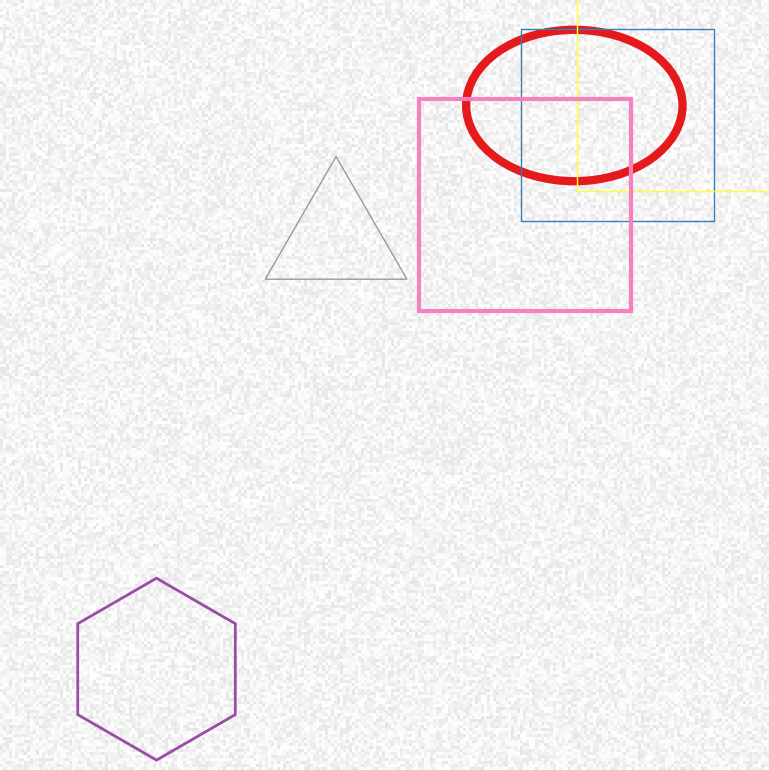[{"shape": "oval", "thickness": 3, "radius": 0.7, "center": [0.746, 0.863]}, {"shape": "square", "thickness": 0.5, "radius": 0.62, "center": [0.802, 0.838]}, {"shape": "hexagon", "thickness": 1, "radius": 0.59, "center": [0.203, 0.131]}, {"shape": "square", "thickness": 0.5, "radius": 0.74, "center": [0.898, 0.9]}, {"shape": "square", "thickness": 1.5, "radius": 0.69, "center": [0.681, 0.734]}, {"shape": "triangle", "thickness": 0.5, "radius": 0.53, "center": [0.436, 0.691]}]